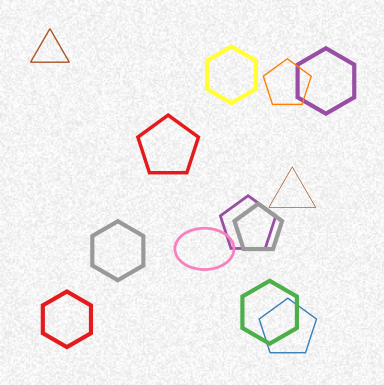[{"shape": "pentagon", "thickness": 2.5, "radius": 0.41, "center": [0.437, 0.618]}, {"shape": "hexagon", "thickness": 3, "radius": 0.36, "center": [0.174, 0.171]}, {"shape": "pentagon", "thickness": 1, "radius": 0.39, "center": [0.748, 0.147]}, {"shape": "hexagon", "thickness": 3, "radius": 0.41, "center": [0.7, 0.189]}, {"shape": "hexagon", "thickness": 3, "radius": 0.42, "center": [0.847, 0.79]}, {"shape": "pentagon", "thickness": 2, "radius": 0.38, "center": [0.644, 0.416]}, {"shape": "pentagon", "thickness": 1, "radius": 0.33, "center": [0.746, 0.782]}, {"shape": "hexagon", "thickness": 3, "radius": 0.37, "center": [0.601, 0.806]}, {"shape": "triangle", "thickness": 1, "radius": 0.29, "center": [0.13, 0.867]}, {"shape": "triangle", "thickness": 0.5, "radius": 0.35, "center": [0.759, 0.496]}, {"shape": "oval", "thickness": 2, "radius": 0.38, "center": [0.531, 0.354]}, {"shape": "pentagon", "thickness": 3, "radius": 0.33, "center": [0.671, 0.406]}, {"shape": "hexagon", "thickness": 3, "radius": 0.38, "center": [0.306, 0.349]}]